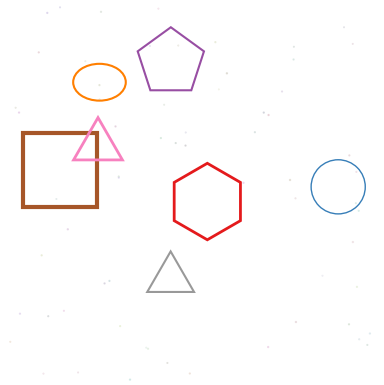[{"shape": "hexagon", "thickness": 2, "radius": 0.5, "center": [0.538, 0.477]}, {"shape": "circle", "thickness": 1, "radius": 0.35, "center": [0.878, 0.515]}, {"shape": "pentagon", "thickness": 1.5, "radius": 0.45, "center": [0.444, 0.839]}, {"shape": "oval", "thickness": 1.5, "radius": 0.34, "center": [0.258, 0.786]}, {"shape": "square", "thickness": 3, "radius": 0.48, "center": [0.156, 0.559]}, {"shape": "triangle", "thickness": 2, "radius": 0.37, "center": [0.255, 0.621]}, {"shape": "triangle", "thickness": 1.5, "radius": 0.35, "center": [0.443, 0.277]}]